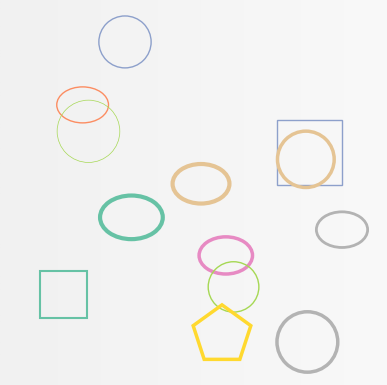[{"shape": "oval", "thickness": 3, "radius": 0.4, "center": [0.339, 0.435]}, {"shape": "square", "thickness": 1.5, "radius": 0.31, "center": [0.163, 0.236]}, {"shape": "oval", "thickness": 1, "radius": 0.33, "center": [0.213, 0.728]}, {"shape": "square", "thickness": 1, "radius": 0.42, "center": [0.798, 0.604]}, {"shape": "circle", "thickness": 1, "radius": 0.34, "center": [0.323, 0.891]}, {"shape": "oval", "thickness": 2.5, "radius": 0.34, "center": [0.583, 0.337]}, {"shape": "circle", "thickness": 0.5, "radius": 0.4, "center": [0.228, 0.659]}, {"shape": "circle", "thickness": 1, "radius": 0.33, "center": [0.603, 0.255]}, {"shape": "pentagon", "thickness": 2.5, "radius": 0.39, "center": [0.573, 0.13]}, {"shape": "oval", "thickness": 3, "radius": 0.37, "center": [0.519, 0.523]}, {"shape": "circle", "thickness": 2.5, "radius": 0.37, "center": [0.789, 0.586]}, {"shape": "circle", "thickness": 2.5, "radius": 0.39, "center": [0.793, 0.112]}, {"shape": "oval", "thickness": 2, "radius": 0.33, "center": [0.883, 0.403]}]